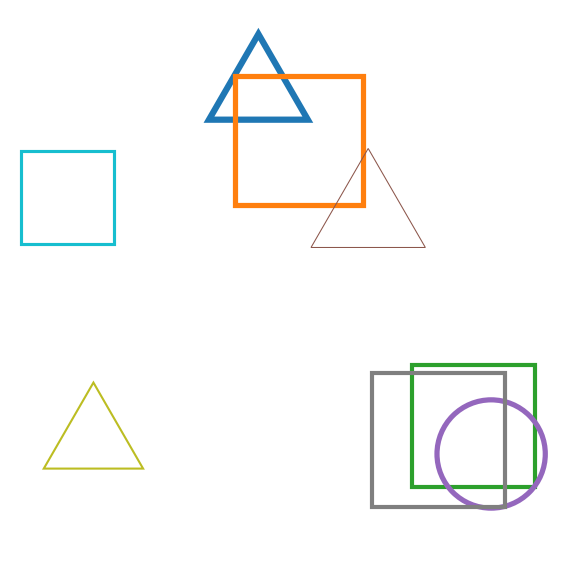[{"shape": "triangle", "thickness": 3, "radius": 0.49, "center": [0.447, 0.841]}, {"shape": "square", "thickness": 2.5, "radius": 0.55, "center": [0.518, 0.756]}, {"shape": "square", "thickness": 2, "radius": 0.53, "center": [0.82, 0.261]}, {"shape": "circle", "thickness": 2.5, "radius": 0.47, "center": [0.85, 0.213]}, {"shape": "triangle", "thickness": 0.5, "radius": 0.57, "center": [0.638, 0.628]}, {"shape": "square", "thickness": 2, "radius": 0.58, "center": [0.759, 0.238]}, {"shape": "triangle", "thickness": 1, "radius": 0.5, "center": [0.162, 0.237]}, {"shape": "square", "thickness": 1.5, "radius": 0.4, "center": [0.117, 0.658]}]